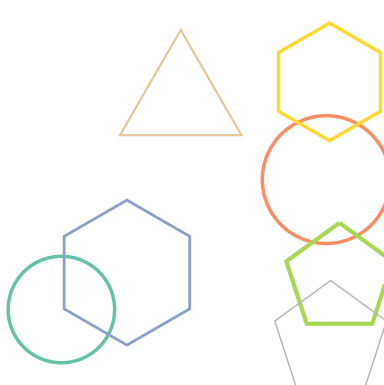[{"shape": "circle", "thickness": 2.5, "radius": 0.69, "center": [0.159, 0.196]}, {"shape": "circle", "thickness": 2.5, "radius": 0.83, "center": [0.847, 0.533]}, {"shape": "hexagon", "thickness": 2, "radius": 0.94, "center": [0.33, 0.292]}, {"shape": "pentagon", "thickness": 3, "radius": 0.72, "center": [0.882, 0.276]}, {"shape": "hexagon", "thickness": 2.5, "radius": 0.76, "center": [0.856, 0.787]}, {"shape": "triangle", "thickness": 1.5, "radius": 0.91, "center": [0.469, 0.74]}, {"shape": "pentagon", "thickness": 1, "radius": 0.76, "center": [0.859, 0.119]}]